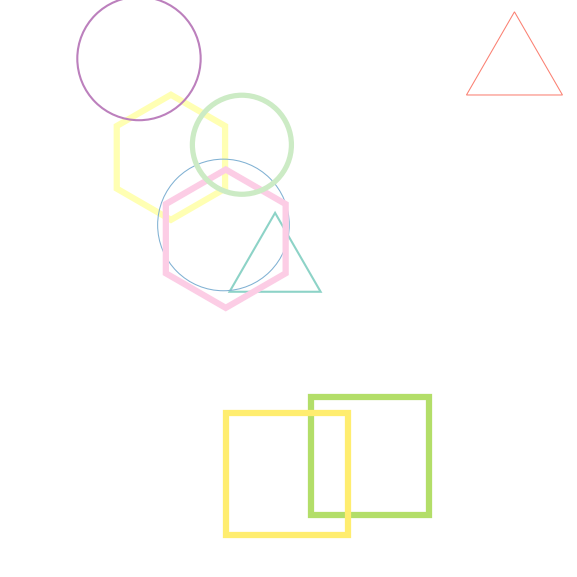[{"shape": "triangle", "thickness": 1, "radius": 0.46, "center": [0.476, 0.539]}, {"shape": "hexagon", "thickness": 3, "radius": 0.54, "center": [0.296, 0.727]}, {"shape": "triangle", "thickness": 0.5, "radius": 0.48, "center": [0.891, 0.883]}, {"shape": "circle", "thickness": 0.5, "radius": 0.57, "center": [0.387, 0.61]}, {"shape": "square", "thickness": 3, "radius": 0.51, "center": [0.641, 0.209]}, {"shape": "hexagon", "thickness": 3, "radius": 0.6, "center": [0.391, 0.586]}, {"shape": "circle", "thickness": 1, "radius": 0.53, "center": [0.241, 0.898]}, {"shape": "circle", "thickness": 2.5, "radius": 0.43, "center": [0.419, 0.748]}, {"shape": "square", "thickness": 3, "radius": 0.53, "center": [0.498, 0.178]}]